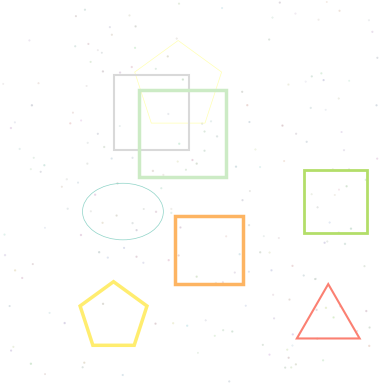[{"shape": "oval", "thickness": 0.5, "radius": 0.52, "center": [0.319, 0.451]}, {"shape": "pentagon", "thickness": 0.5, "radius": 0.59, "center": [0.463, 0.776]}, {"shape": "triangle", "thickness": 1.5, "radius": 0.47, "center": [0.853, 0.168]}, {"shape": "square", "thickness": 2.5, "radius": 0.44, "center": [0.543, 0.35]}, {"shape": "square", "thickness": 2, "radius": 0.41, "center": [0.872, 0.477]}, {"shape": "square", "thickness": 1.5, "radius": 0.48, "center": [0.394, 0.707]}, {"shape": "square", "thickness": 2.5, "radius": 0.57, "center": [0.475, 0.653]}, {"shape": "pentagon", "thickness": 2.5, "radius": 0.46, "center": [0.295, 0.177]}]